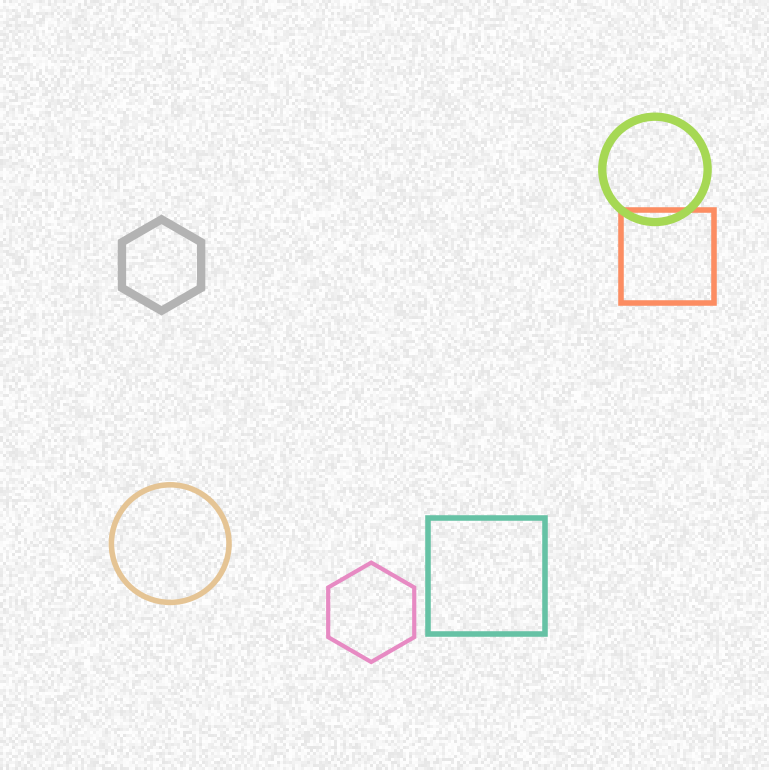[{"shape": "square", "thickness": 2, "radius": 0.38, "center": [0.632, 0.252]}, {"shape": "square", "thickness": 2, "radius": 0.3, "center": [0.866, 0.667]}, {"shape": "hexagon", "thickness": 1.5, "radius": 0.32, "center": [0.482, 0.205]}, {"shape": "circle", "thickness": 3, "radius": 0.34, "center": [0.851, 0.78]}, {"shape": "circle", "thickness": 2, "radius": 0.38, "center": [0.221, 0.294]}, {"shape": "hexagon", "thickness": 3, "radius": 0.3, "center": [0.21, 0.656]}]